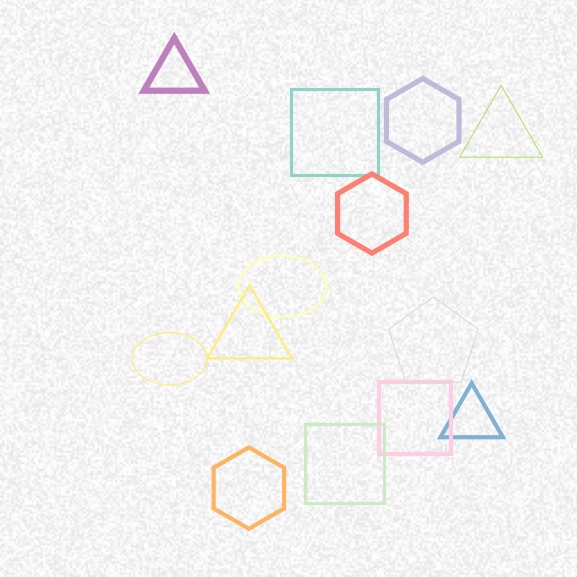[{"shape": "square", "thickness": 1.5, "radius": 0.37, "center": [0.579, 0.77]}, {"shape": "oval", "thickness": 1, "radius": 0.38, "center": [0.489, 0.503]}, {"shape": "hexagon", "thickness": 2.5, "radius": 0.36, "center": [0.732, 0.791]}, {"shape": "hexagon", "thickness": 2.5, "radius": 0.34, "center": [0.644, 0.629]}, {"shape": "triangle", "thickness": 2, "radius": 0.31, "center": [0.817, 0.273]}, {"shape": "hexagon", "thickness": 2, "radius": 0.35, "center": [0.431, 0.154]}, {"shape": "triangle", "thickness": 0.5, "radius": 0.41, "center": [0.868, 0.768]}, {"shape": "square", "thickness": 2, "radius": 0.31, "center": [0.719, 0.275]}, {"shape": "pentagon", "thickness": 0.5, "radius": 0.41, "center": [0.751, 0.403]}, {"shape": "triangle", "thickness": 3, "radius": 0.3, "center": [0.302, 0.872]}, {"shape": "square", "thickness": 1.5, "radius": 0.34, "center": [0.596, 0.196]}, {"shape": "oval", "thickness": 0.5, "radius": 0.32, "center": [0.293, 0.378]}, {"shape": "triangle", "thickness": 1, "radius": 0.42, "center": [0.432, 0.421]}]